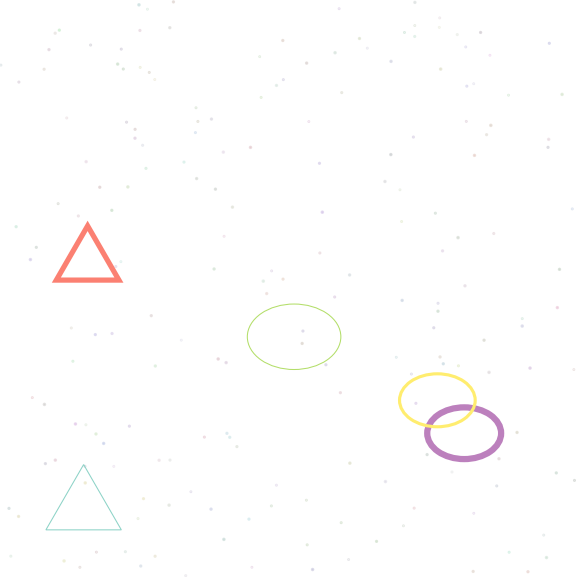[{"shape": "triangle", "thickness": 0.5, "radius": 0.38, "center": [0.145, 0.119]}, {"shape": "triangle", "thickness": 2.5, "radius": 0.31, "center": [0.152, 0.545]}, {"shape": "oval", "thickness": 0.5, "radius": 0.4, "center": [0.509, 0.416]}, {"shape": "oval", "thickness": 3, "radius": 0.32, "center": [0.804, 0.249]}, {"shape": "oval", "thickness": 1.5, "radius": 0.33, "center": [0.757, 0.306]}]